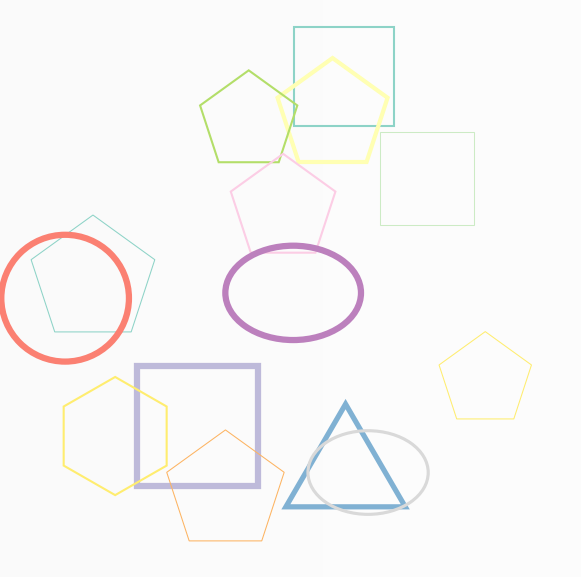[{"shape": "pentagon", "thickness": 0.5, "radius": 0.56, "center": [0.16, 0.515]}, {"shape": "square", "thickness": 1, "radius": 0.43, "center": [0.592, 0.866]}, {"shape": "pentagon", "thickness": 2, "radius": 0.5, "center": [0.572, 0.799]}, {"shape": "square", "thickness": 3, "radius": 0.52, "center": [0.339, 0.262]}, {"shape": "circle", "thickness": 3, "radius": 0.55, "center": [0.112, 0.483]}, {"shape": "triangle", "thickness": 2.5, "radius": 0.59, "center": [0.595, 0.181]}, {"shape": "pentagon", "thickness": 0.5, "radius": 0.53, "center": [0.388, 0.148]}, {"shape": "pentagon", "thickness": 1, "radius": 0.44, "center": [0.428, 0.789]}, {"shape": "pentagon", "thickness": 1, "radius": 0.47, "center": [0.487, 0.638]}, {"shape": "oval", "thickness": 1.5, "radius": 0.52, "center": [0.633, 0.181]}, {"shape": "oval", "thickness": 3, "radius": 0.58, "center": [0.504, 0.492]}, {"shape": "square", "thickness": 0.5, "radius": 0.41, "center": [0.735, 0.69]}, {"shape": "pentagon", "thickness": 0.5, "radius": 0.42, "center": [0.835, 0.341]}, {"shape": "hexagon", "thickness": 1, "radius": 0.51, "center": [0.198, 0.244]}]